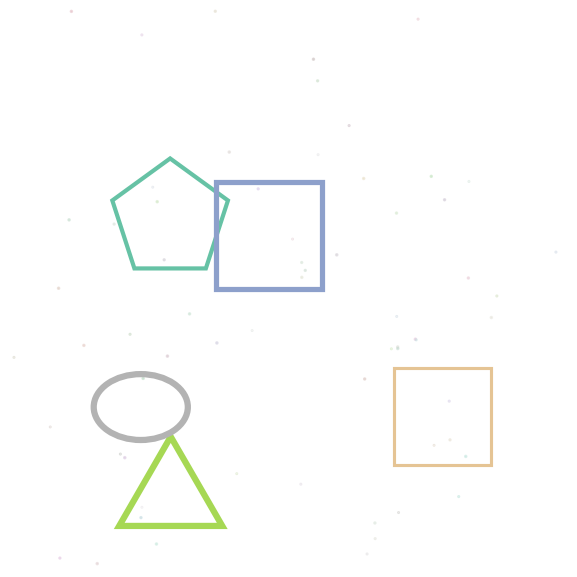[{"shape": "pentagon", "thickness": 2, "radius": 0.53, "center": [0.295, 0.619]}, {"shape": "square", "thickness": 2.5, "radius": 0.46, "center": [0.466, 0.591]}, {"shape": "triangle", "thickness": 3, "radius": 0.52, "center": [0.296, 0.14]}, {"shape": "square", "thickness": 1.5, "radius": 0.42, "center": [0.766, 0.278]}, {"shape": "oval", "thickness": 3, "radius": 0.41, "center": [0.244, 0.294]}]